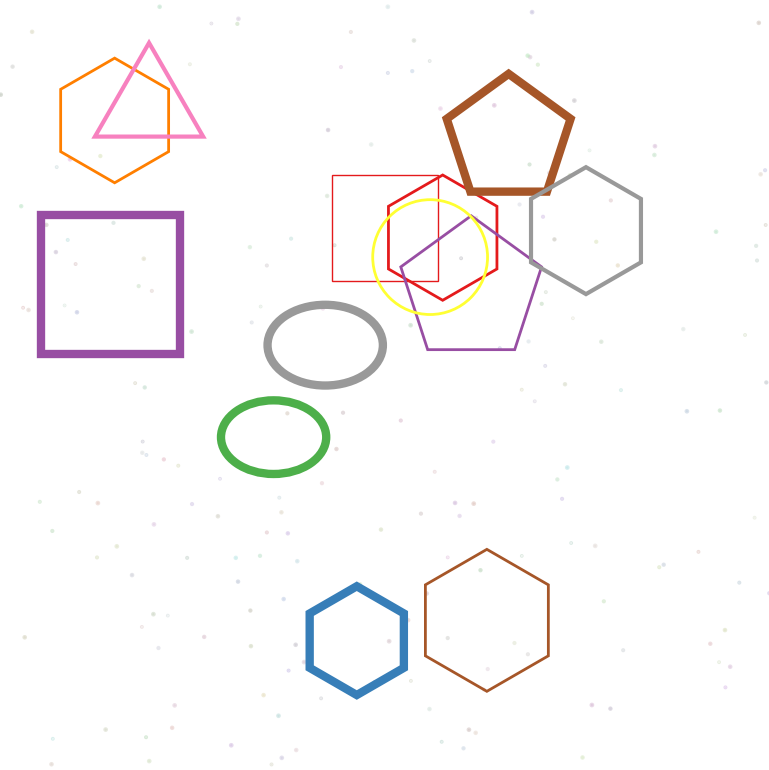[{"shape": "hexagon", "thickness": 1, "radius": 0.41, "center": [0.575, 0.691]}, {"shape": "square", "thickness": 0.5, "radius": 0.34, "center": [0.5, 0.704]}, {"shape": "hexagon", "thickness": 3, "radius": 0.35, "center": [0.463, 0.168]}, {"shape": "oval", "thickness": 3, "radius": 0.34, "center": [0.355, 0.432]}, {"shape": "pentagon", "thickness": 1, "radius": 0.48, "center": [0.612, 0.624]}, {"shape": "square", "thickness": 3, "radius": 0.45, "center": [0.144, 0.63]}, {"shape": "hexagon", "thickness": 1, "radius": 0.4, "center": [0.149, 0.844]}, {"shape": "circle", "thickness": 1, "radius": 0.37, "center": [0.559, 0.666]}, {"shape": "hexagon", "thickness": 1, "radius": 0.46, "center": [0.632, 0.194]}, {"shape": "pentagon", "thickness": 3, "radius": 0.42, "center": [0.661, 0.82]}, {"shape": "triangle", "thickness": 1.5, "radius": 0.41, "center": [0.194, 0.863]}, {"shape": "hexagon", "thickness": 1.5, "radius": 0.41, "center": [0.761, 0.7]}, {"shape": "oval", "thickness": 3, "radius": 0.37, "center": [0.422, 0.552]}]